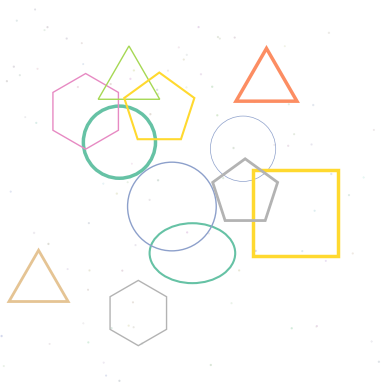[{"shape": "oval", "thickness": 1.5, "radius": 0.56, "center": [0.5, 0.342]}, {"shape": "circle", "thickness": 2.5, "radius": 0.47, "center": [0.31, 0.631]}, {"shape": "triangle", "thickness": 2.5, "radius": 0.46, "center": [0.692, 0.783]}, {"shape": "circle", "thickness": 0.5, "radius": 0.42, "center": [0.631, 0.614]}, {"shape": "circle", "thickness": 1, "radius": 0.58, "center": [0.447, 0.464]}, {"shape": "hexagon", "thickness": 1, "radius": 0.49, "center": [0.223, 0.711]}, {"shape": "triangle", "thickness": 1, "radius": 0.46, "center": [0.335, 0.788]}, {"shape": "pentagon", "thickness": 1.5, "radius": 0.48, "center": [0.414, 0.716]}, {"shape": "square", "thickness": 2.5, "radius": 0.55, "center": [0.768, 0.447]}, {"shape": "triangle", "thickness": 2, "radius": 0.44, "center": [0.1, 0.261]}, {"shape": "hexagon", "thickness": 1, "radius": 0.42, "center": [0.359, 0.187]}, {"shape": "pentagon", "thickness": 2, "radius": 0.44, "center": [0.637, 0.499]}]